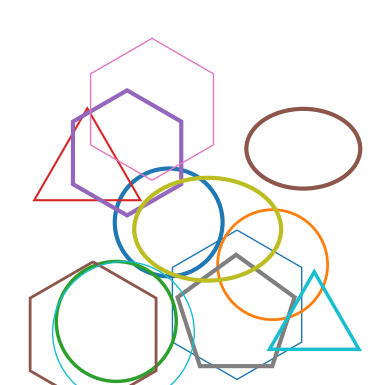[{"shape": "hexagon", "thickness": 1, "radius": 0.97, "center": [0.616, 0.208]}, {"shape": "circle", "thickness": 3, "radius": 0.7, "center": [0.438, 0.422]}, {"shape": "circle", "thickness": 2, "radius": 0.71, "center": [0.708, 0.313]}, {"shape": "circle", "thickness": 2.5, "radius": 0.78, "center": [0.302, 0.165]}, {"shape": "triangle", "thickness": 1.5, "radius": 0.8, "center": [0.227, 0.56]}, {"shape": "hexagon", "thickness": 3, "radius": 0.81, "center": [0.33, 0.603]}, {"shape": "hexagon", "thickness": 2, "radius": 0.94, "center": [0.242, 0.131]}, {"shape": "oval", "thickness": 3, "radius": 0.74, "center": [0.788, 0.614]}, {"shape": "hexagon", "thickness": 1, "radius": 0.92, "center": [0.395, 0.716]}, {"shape": "pentagon", "thickness": 3, "radius": 0.8, "center": [0.613, 0.178]}, {"shape": "oval", "thickness": 3, "radius": 0.95, "center": [0.539, 0.405]}, {"shape": "circle", "thickness": 1, "radius": 0.92, "center": [0.321, 0.137]}, {"shape": "triangle", "thickness": 2.5, "radius": 0.67, "center": [0.816, 0.16]}]